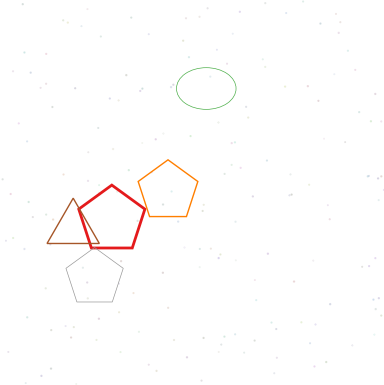[{"shape": "pentagon", "thickness": 2, "radius": 0.45, "center": [0.29, 0.429]}, {"shape": "oval", "thickness": 0.5, "radius": 0.39, "center": [0.536, 0.77]}, {"shape": "pentagon", "thickness": 1, "radius": 0.41, "center": [0.436, 0.503]}, {"shape": "triangle", "thickness": 1, "radius": 0.39, "center": [0.19, 0.407]}, {"shape": "pentagon", "thickness": 0.5, "radius": 0.39, "center": [0.246, 0.279]}]